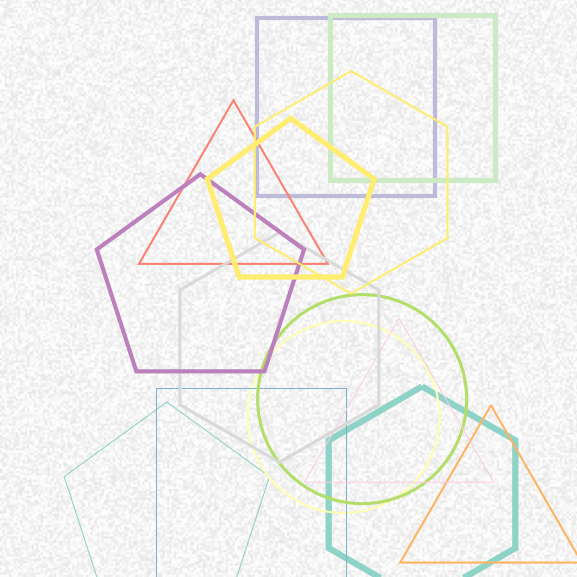[{"shape": "hexagon", "thickness": 3, "radius": 0.93, "center": [0.731, 0.143]}, {"shape": "pentagon", "thickness": 0.5, "radius": 0.93, "center": [0.289, 0.116]}, {"shape": "circle", "thickness": 1, "radius": 0.83, "center": [0.595, 0.277]}, {"shape": "square", "thickness": 2, "radius": 0.77, "center": [0.599, 0.814]}, {"shape": "triangle", "thickness": 1, "radius": 0.94, "center": [0.404, 0.637]}, {"shape": "square", "thickness": 0.5, "radius": 0.82, "center": [0.435, 0.163]}, {"shape": "triangle", "thickness": 1, "radius": 0.91, "center": [0.85, 0.116]}, {"shape": "circle", "thickness": 1.5, "radius": 0.91, "center": [0.627, 0.308]}, {"shape": "triangle", "thickness": 0.5, "radius": 0.95, "center": [0.691, 0.259]}, {"shape": "hexagon", "thickness": 1.5, "radius": 0.99, "center": [0.484, 0.398]}, {"shape": "pentagon", "thickness": 2, "radius": 0.94, "center": [0.347, 0.509]}, {"shape": "square", "thickness": 2.5, "radius": 0.71, "center": [0.714, 0.831]}, {"shape": "pentagon", "thickness": 2.5, "radius": 0.76, "center": [0.503, 0.642]}, {"shape": "hexagon", "thickness": 1, "radius": 0.96, "center": [0.608, 0.683]}]